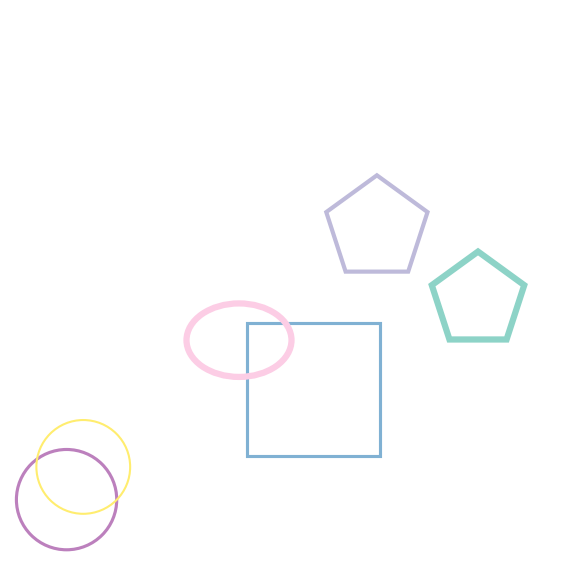[{"shape": "pentagon", "thickness": 3, "radius": 0.42, "center": [0.828, 0.479]}, {"shape": "pentagon", "thickness": 2, "radius": 0.46, "center": [0.653, 0.603]}, {"shape": "square", "thickness": 1.5, "radius": 0.57, "center": [0.543, 0.325]}, {"shape": "oval", "thickness": 3, "radius": 0.45, "center": [0.414, 0.41]}, {"shape": "circle", "thickness": 1.5, "radius": 0.43, "center": [0.115, 0.134]}, {"shape": "circle", "thickness": 1, "radius": 0.41, "center": [0.144, 0.191]}]